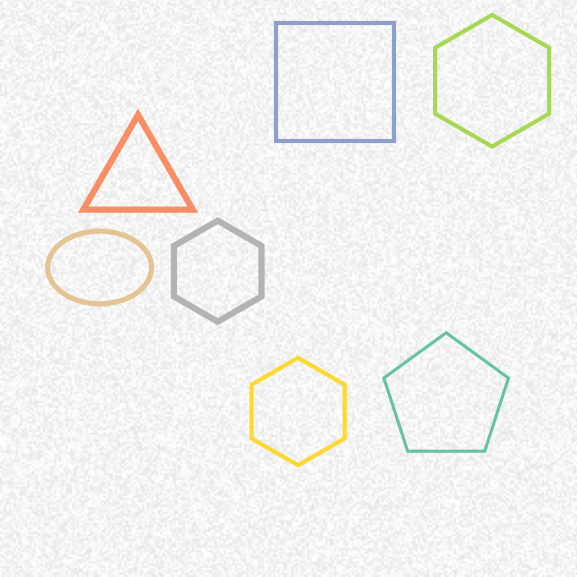[{"shape": "pentagon", "thickness": 1.5, "radius": 0.57, "center": [0.773, 0.31]}, {"shape": "triangle", "thickness": 3, "radius": 0.55, "center": [0.239, 0.691]}, {"shape": "square", "thickness": 2, "radius": 0.51, "center": [0.58, 0.857]}, {"shape": "hexagon", "thickness": 2, "radius": 0.57, "center": [0.852, 0.859]}, {"shape": "hexagon", "thickness": 2, "radius": 0.47, "center": [0.516, 0.287]}, {"shape": "oval", "thickness": 2.5, "radius": 0.45, "center": [0.173, 0.536]}, {"shape": "hexagon", "thickness": 3, "radius": 0.44, "center": [0.377, 0.53]}]